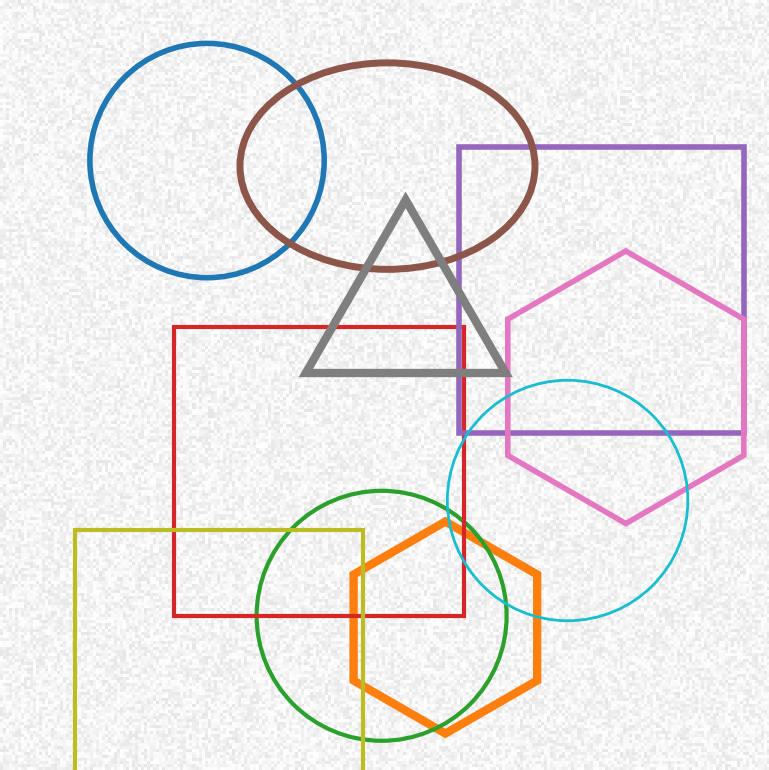[{"shape": "circle", "thickness": 2, "radius": 0.76, "center": [0.269, 0.792]}, {"shape": "hexagon", "thickness": 3, "radius": 0.69, "center": [0.578, 0.185]}, {"shape": "circle", "thickness": 1.5, "radius": 0.81, "center": [0.496, 0.2]}, {"shape": "square", "thickness": 1.5, "radius": 0.94, "center": [0.414, 0.388]}, {"shape": "square", "thickness": 2, "radius": 0.93, "center": [0.781, 0.623]}, {"shape": "oval", "thickness": 2.5, "radius": 0.96, "center": [0.503, 0.784]}, {"shape": "hexagon", "thickness": 2, "radius": 0.88, "center": [0.813, 0.497]}, {"shape": "triangle", "thickness": 3, "radius": 0.75, "center": [0.527, 0.59]}, {"shape": "square", "thickness": 1.5, "radius": 0.93, "center": [0.284, 0.124]}, {"shape": "circle", "thickness": 1, "radius": 0.78, "center": [0.737, 0.35]}]